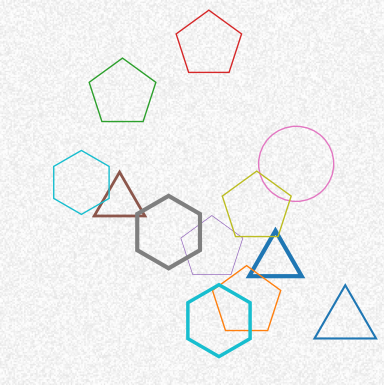[{"shape": "triangle", "thickness": 1.5, "radius": 0.46, "center": [0.897, 0.167]}, {"shape": "triangle", "thickness": 3, "radius": 0.39, "center": [0.715, 0.322]}, {"shape": "pentagon", "thickness": 1, "radius": 0.47, "center": [0.64, 0.217]}, {"shape": "pentagon", "thickness": 1, "radius": 0.46, "center": [0.318, 0.758]}, {"shape": "pentagon", "thickness": 1, "radius": 0.45, "center": [0.542, 0.884]}, {"shape": "pentagon", "thickness": 0.5, "radius": 0.42, "center": [0.55, 0.355]}, {"shape": "triangle", "thickness": 2, "radius": 0.38, "center": [0.311, 0.477]}, {"shape": "circle", "thickness": 1, "radius": 0.49, "center": [0.769, 0.574]}, {"shape": "hexagon", "thickness": 3, "radius": 0.47, "center": [0.438, 0.397]}, {"shape": "pentagon", "thickness": 1, "radius": 0.47, "center": [0.667, 0.462]}, {"shape": "hexagon", "thickness": 2.5, "radius": 0.47, "center": [0.569, 0.167]}, {"shape": "hexagon", "thickness": 1, "radius": 0.42, "center": [0.211, 0.526]}]